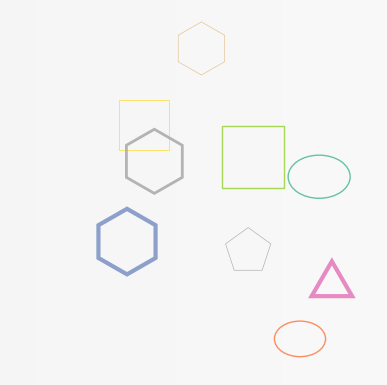[{"shape": "oval", "thickness": 1, "radius": 0.4, "center": [0.824, 0.541]}, {"shape": "oval", "thickness": 1, "radius": 0.33, "center": [0.774, 0.12]}, {"shape": "hexagon", "thickness": 3, "radius": 0.43, "center": [0.328, 0.373]}, {"shape": "triangle", "thickness": 3, "radius": 0.3, "center": [0.856, 0.261]}, {"shape": "square", "thickness": 1, "radius": 0.4, "center": [0.653, 0.592]}, {"shape": "square", "thickness": 0.5, "radius": 0.32, "center": [0.373, 0.675]}, {"shape": "hexagon", "thickness": 0.5, "radius": 0.35, "center": [0.52, 0.874]}, {"shape": "pentagon", "thickness": 0.5, "radius": 0.31, "center": [0.64, 0.348]}, {"shape": "hexagon", "thickness": 2, "radius": 0.42, "center": [0.398, 0.581]}]